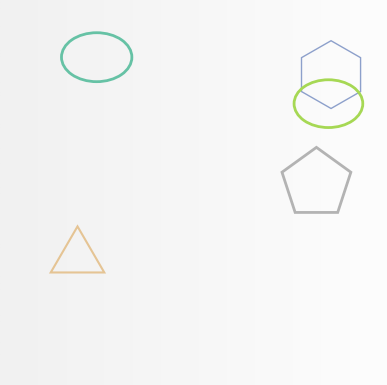[{"shape": "oval", "thickness": 2, "radius": 0.45, "center": [0.249, 0.851]}, {"shape": "hexagon", "thickness": 1, "radius": 0.44, "center": [0.854, 0.806]}, {"shape": "oval", "thickness": 2, "radius": 0.44, "center": [0.848, 0.731]}, {"shape": "triangle", "thickness": 1.5, "radius": 0.4, "center": [0.2, 0.332]}, {"shape": "pentagon", "thickness": 2, "radius": 0.47, "center": [0.817, 0.524]}]